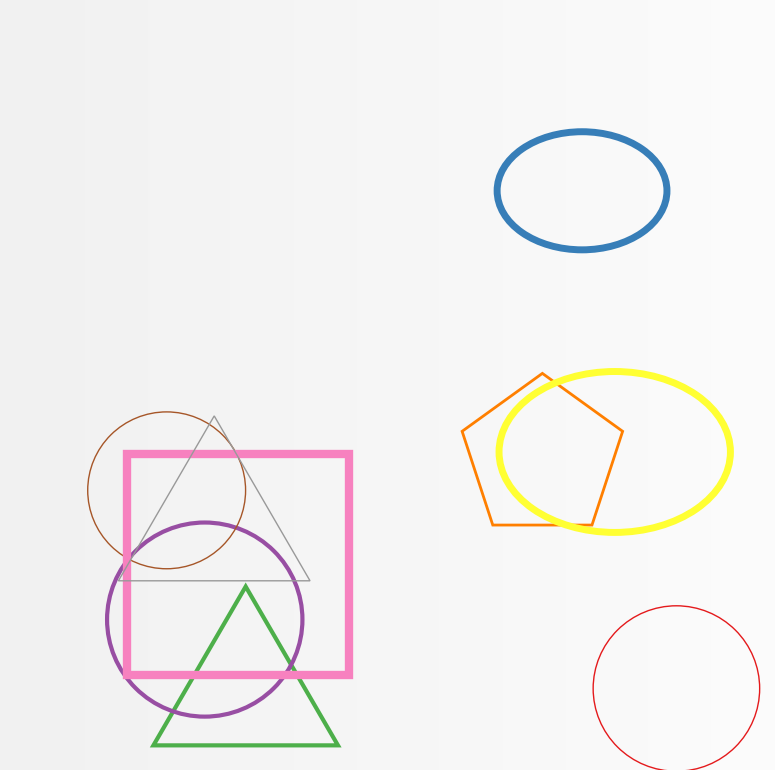[{"shape": "circle", "thickness": 0.5, "radius": 0.54, "center": [0.873, 0.106]}, {"shape": "oval", "thickness": 2.5, "radius": 0.55, "center": [0.751, 0.752]}, {"shape": "triangle", "thickness": 1.5, "radius": 0.69, "center": [0.317, 0.101]}, {"shape": "circle", "thickness": 1.5, "radius": 0.63, "center": [0.264, 0.195]}, {"shape": "pentagon", "thickness": 1, "radius": 0.54, "center": [0.7, 0.406]}, {"shape": "oval", "thickness": 2.5, "radius": 0.75, "center": [0.793, 0.413]}, {"shape": "circle", "thickness": 0.5, "radius": 0.51, "center": [0.215, 0.363]}, {"shape": "square", "thickness": 3, "radius": 0.72, "center": [0.307, 0.267]}, {"shape": "triangle", "thickness": 0.5, "radius": 0.71, "center": [0.276, 0.317]}]